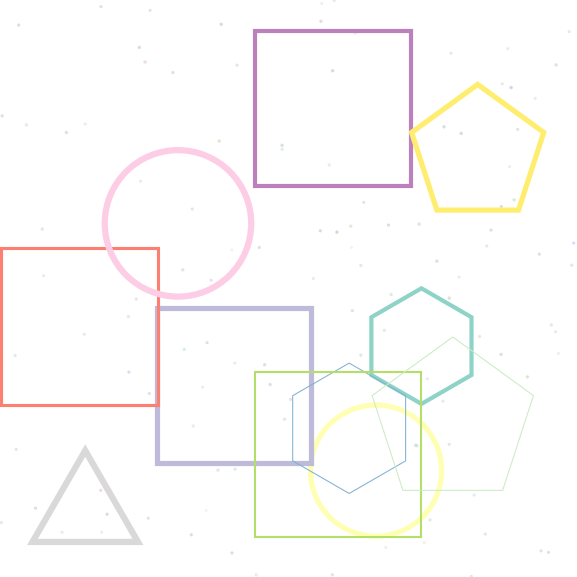[{"shape": "hexagon", "thickness": 2, "radius": 0.5, "center": [0.73, 0.4]}, {"shape": "circle", "thickness": 2.5, "radius": 0.57, "center": [0.651, 0.184]}, {"shape": "square", "thickness": 2.5, "radius": 0.67, "center": [0.405, 0.331]}, {"shape": "square", "thickness": 1.5, "radius": 0.68, "center": [0.138, 0.434]}, {"shape": "hexagon", "thickness": 0.5, "radius": 0.56, "center": [0.605, 0.258]}, {"shape": "square", "thickness": 1, "radius": 0.72, "center": [0.585, 0.212]}, {"shape": "circle", "thickness": 3, "radius": 0.63, "center": [0.308, 0.612]}, {"shape": "triangle", "thickness": 3, "radius": 0.53, "center": [0.148, 0.113]}, {"shape": "square", "thickness": 2, "radius": 0.67, "center": [0.577, 0.811]}, {"shape": "pentagon", "thickness": 0.5, "radius": 0.73, "center": [0.784, 0.269]}, {"shape": "pentagon", "thickness": 2.5, "radius": 0.6, "center": [0.827, 0.733]}]